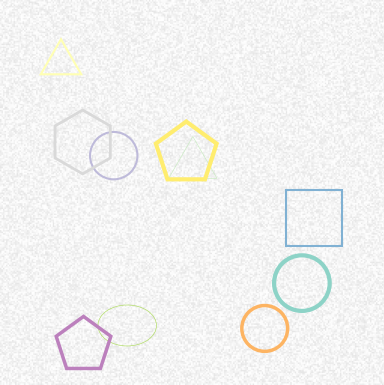[{"shape": "circle", "thickness": 3, "radius": 0.36, "center": [0.784, 0.265]}, {"shape": "triangle", "thickness": 1.5, "radius": 0.3, "center": [0.158, 0.837]}, {"shape": "circle", "thickness": 1.5, "radius": 0.31, "center": [0.295, 0.596]}, {"shape": "square", "thickness": 1.5, "radius": 0.36, "center": [0.816, 0.433]}, {"shape": "circle", "thickness": 2.5, "radius": 0.3, "center": [0.688, 0.147]}, {"shape": "oval", "thickness": 0.5, "radius": 0.38, "center": [0.33, 0.155]}, {"shape": "hexagon", "thickness": 2, "radius": 0.41, "center": [0.215, 0.631]}, {"shape": "pentagon", "thickness": 2.5, "radius": 0.37, "center": [0.217, 0.103]}, {"shape": "triangle", "thickness": 0.5, "radius": 0.36, "center": [0.501, 0.573]}, {"shape": "pentagon", "thickness": 3, "radius": 0.41, "center": [0.484, 0.601]}]